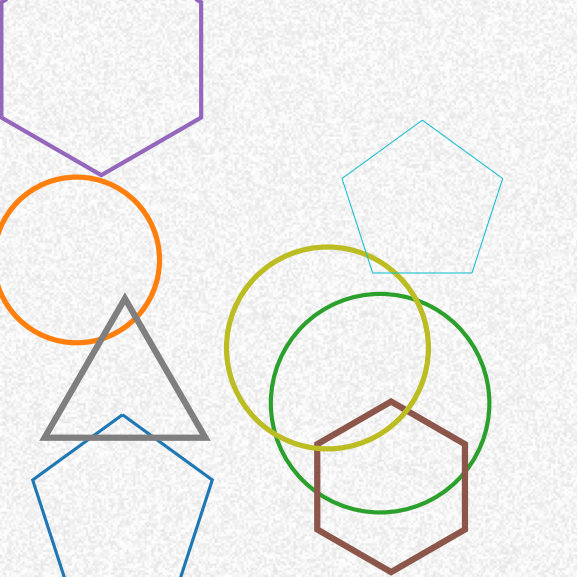[{"shape": "pentagon", "thickness": 1.5, "radius": 0.82, "center": [0.212, 0.117]}, {"shape": "circle", "thickness": 2.5, "radius": 0.72, "center": [0.133, 0.549]}, {"shape": "circle", "thickness": 2, "radius": 0.95, "center": [0.658, 0.301]}, {"shape": "hexagon", "thickness": 2, "radius": 1.0, "center": [0.175, 0.895]}, {"shape": "hexagon", "thickness": 3, "radius": 0.74, "center": [0.677, 0.156]}, {"shape": "triangle", "thickness": 3, "radius": 0.8, "center": [0.216, 0.322]}, {"shape": "circle", "thickness": 2.5, "radius": 0.87, "center": [0.567, 0.397]}, {"shape": "pentagon", "thickness": 0.5, "radius": 0.73, "center": [0.731, 0.645]}]